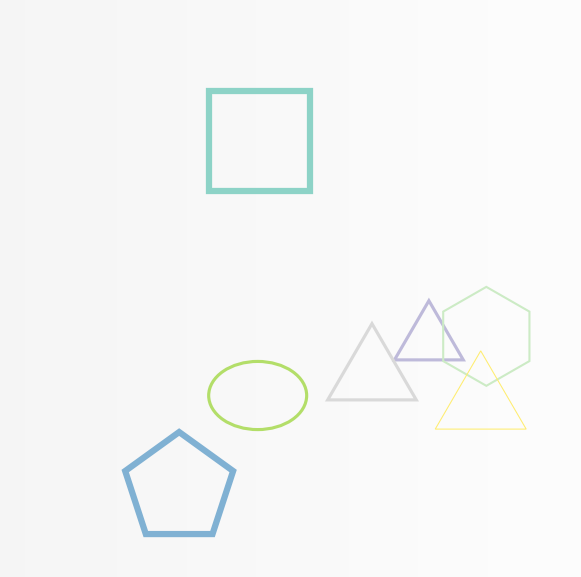[{"shape": "square", "thickness": 3, "radius": 0.44, "center": [0.447, 0.755]}, {"shape": "triangle", "thickness": 1.5, "radius": 0.34, "center": [0.738, 0.41]}, {"shape": "pentagon", "thickness": 3, "radius": 0.49, "center": [0.308, 0.153]}, {"shape": "oval", "thickness": 1.5, "radius": 0.42, "center": [0.443, 0.314]}, {"shape": "triangle", "thickness": 1.5, "radius": 0.44, "center": [0.64, 0.351]}, {"shape": "hexagon", "thickness": 1, "radius": 0.43, "center": [0.837, 0.417]}, {"shape": "triangle", "thickness": 0.5, "radius": 0.45, "center": [0.827, 0.301]}]